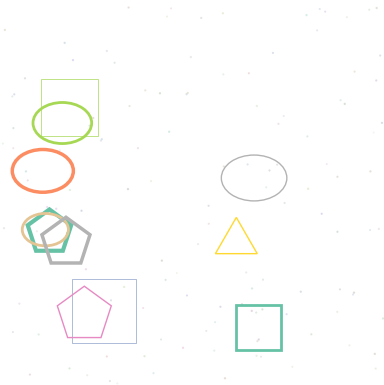[{"shape": "square", "thickness": 2, "radius": 0.29, "center": [0.671, 0.15]}, {"shape": "pentagon", "thickness": 3, "radius": 0.3, "center": [0.128, 0.397]}, {"shape": "oval", "thickness": 2.5, "radius": 0.4, "center": [0.111, 0.556]}, {"shape": "square", "thickness": 0.5, "radius": 0.42, "center": [0.269, 0.192]}, {"shape": "pentagon", "thickness": 1, "radius": 0.37, "center": [0.219, 0.183]}, {"shape": "oval", "thickness": 2, "radius": 0.38, "center": [0.162, 0.68]}, {"shape": "square", "thickness": 0.5, "radius": 0.37, "center": [0.18, 0.72]}, {"shape": "triangle", "thickness": 1, "radius": 0.31, "center": [0.614, 0.373]}, {"shape": "oval", "thickness": 2, "radius": 0.3, "center": [0.118, 0.404]}, {"shape": "oval", "thickness": 1, "radius": 0.43, "center": [0.66, 0.538]}, {"shape": "pentagon", "thickness": 2.5, "radius": 0.33, "center": [0.171, 0.37]}]